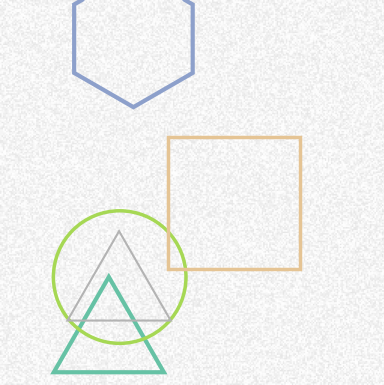[{"shape": "triangle", "thickness": 3, "radius": 0.83, "center": [0.283, 0.116]}, {"shape": "hexagon", "thickness": 3, "radius": 0.89, "center": [0.347, 0.9]}, {"shape": "circle", "thickness": 2.5, "radius": 0.86, "center": [0.311, 0.28]}, {"shape": "square", "thickness": 2.5, "radius": 0.85, "center": [0.607, 0.473]}, {"shape": "triangle", "thickness": 1.5, "radius": 0.77, "center": [0.309, 0.245]}]